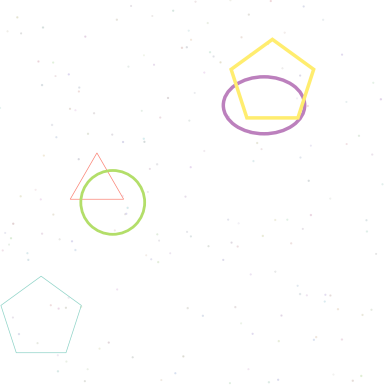[{"shape": "pentagon", "thickness": 0.5, "radius": 0.55, "center": [0.107, 0.173]}, {"shape": "triangle", "thickness": 0.5, "radius": 0.4, "center": [0.252, 0.523]}, {"shape": "circle", "thickness": 2, "radius": 0.41, "center": [0.293, 0.474]}, {"shape": "oval", "thickness": 2.5, "radius": 0.53, "center": [0.686, 0.726]}, {"shape": "pentagon", "thickness": 2.5, "radius": 0.56, "center": [0.708, 0.785]}]